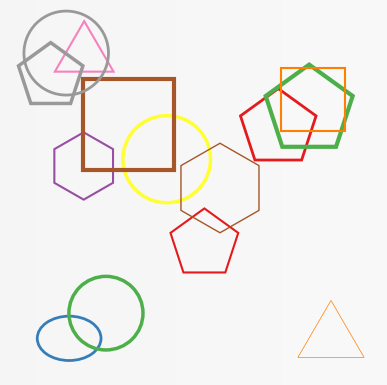[{"shape": "pentagon", "thickness": 2, "radius": 0.51, "center": [0.718, 0.667]}, {"shape": "pentagon", "thickness": 1.5, "radius": 0.46, "center": [0.527, 0.367]}, {"shape": "oval", "thickness": 2, "radius": 0.41, "center": [0.178, 0.121]}, {"shape": "pentagon", "thickness": 3, "radius": 0.59, "center": [0.798, 0.714]}, {"shape": "circle", "thickness": 2.5, "radius": 0.48, "center": [0.273, 0.187]}, {"shape": "hexagon", "thickness": 1.5, "radius": 0.44, "center": [0.216, 0.569]}, {"shape": "square", "thickness": 1.5, "radius": 0.41, "center": [0.808, 0.741]}, {"shape": "triangle", "thickness": 0.5, "radius": 0.49, "center": [0.854, 0.121]}, {"shape": "circle", "thickness": 2.5, "radius": 0.57, "center": [0.43, 0.586]}, {"shape": "square", "thickness": 3, "radius": 0.59, "center": [0.332, 0.677]}, {"shape": "hexagon", "thickness": 1, "radius": 0.58, "center": [0.568, 0.512]}, {"shape": "triangle", "thickness": 1.5, "radius": 0.44, "center": [0.217, 0.858]}, {"shape": "circle", "thickness": 2, "radius": 0.55, "center": [0.171, 0.862]}, {"shape": "pentagon", "thickness": 2.5, "radius": 0.44, "center": [0.131, 0.802]}]